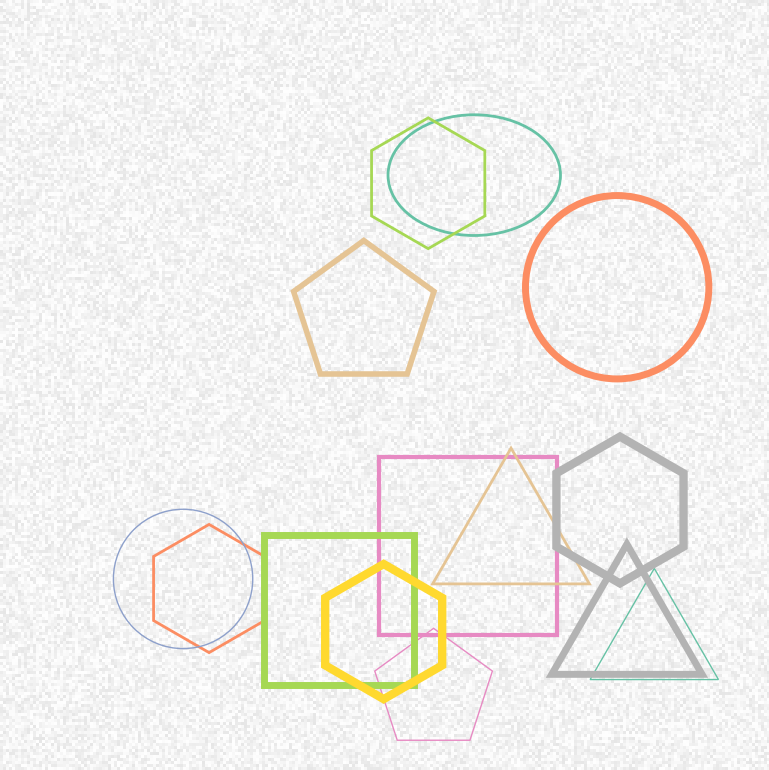[{"shape": "triangle", "thickness": 0.5, "radius": 0.48, "center": [0.85, 0.166]}, {"shape": "oval", "thickness": 1, "radius": 0.56, "center": [0.616, 0.773]}, {"shape": "circle", "thickness": 2.5, "radius": 0.6, "center": [0.802, 0.627]}, {"shape": "hexagon", "thickness": 1, "radius": 0.42, "center": [0.272, 0.236]}, {"shape": "circle", "thickness": 0.5, "radius": 0.45, "center": [0.238, 0.248]}, {"shape": "pentagon", "thickness": 0.5, "radius": 0.4, "center": [0.563, 0.104]}, {"shape": "square", "thickness": 1.5, "radius": 0.58, "center": [0.608, 0.291]}, {"shape": "hexagon", "thickness": 1, "radius": 0.42, "center": [0.556, 0.762]}, {"shape": "square", "thickness": 2.5, "radius": 0.49, "center": [0.441, 0.208]}, {"shape": "hexagon", "thickness": 3, "radius": 0.44, "center": [0.498, 0.18]}, {"shape": "pentagon", "thickness": 2, "radius": 0.48, "center": [0.472, 0.592]}, {"shape": "triangle", "thickness": 1, "radius": 0.59, "center": [0.664, 0.3]}, {"shape": "triangle", "thickness": 2.5, "radius": 0.56, "center": [0.814, 0.181]}, {"shape": "hexagon", "thickness": 3, "radius": 0.48, "center": [0.805, 0.338]}]